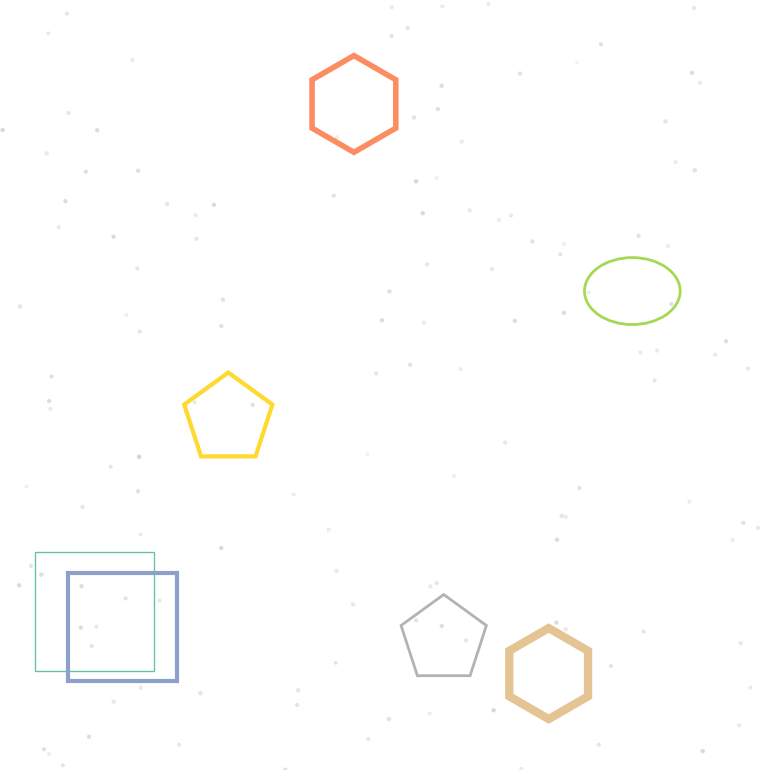[{"shape": "square", "thickness": 0.5, "radius": 0.39, "center": [0.123, 0.205]}, {"shape": "hexagon", "thickness": 2, "radius": 0.31, "center": [0.46, 0.865]}, {"shape": "square", "thickness": 1.5, "radius": 0.35, "center": [0.159, 0.186]}, {"shape": "oval", "thickness": 1, "radius": 0.31, "center": [0.821, 0.622]}, {"shape": "pentagon", "thickness": 1.5, "radius": 0.3, "center": [0.297, 0.456]}, {"shape": "hexagon", "thickness": 3, "radius": 0.3, "center": [0.713, 0.125]}, {"shape": "pentagon", "thickness": 1, "radius": 0.29, "center": [0.576, 0.17]}]